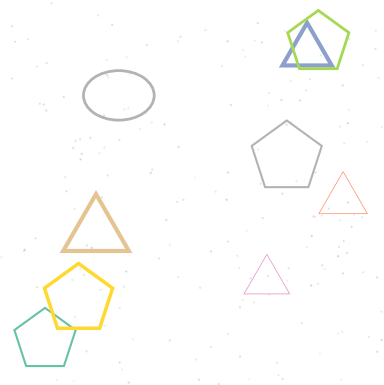[{"shape": "pentagon", "thickness": 1.5, "radius": 0.42, "center": [0.117, 0.117]}, {"shape": "triangle", "thickness": 0.5, "radius": 0.36, "center": [0.891, 0.481]}, {"shape": "triangle", "thickness": 3, "radius": 0.37, "center": [0.798, 0.867]}, {"shape": "triangle", "thickness": 0.5, "radius": 0.34, "center": [0.693, 0.271]}, {"shape": "pentagon", "thickness": 2, "radius": 0.42, "center": [0.827, 0.889]}, {"shape": "pentagon", "thickness": 2.5, "radius": 0.47, "center": [0.204, 0.223]}, {"shape": "triangle", "thickness": 3, "radius": 0.49, "center": [0.249, 0.397]}, {"shape": "oval", "thickness": 2, "radius": 0.46, "center": [0.309, 0.752]}, {"shape": "pentagon", "thickness": 1.5, "radius": 0.48, "center": [0.745, 0.591]}]